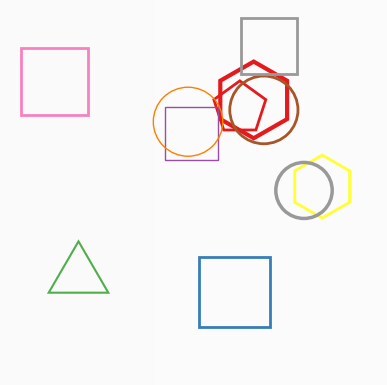[{"shape": "hexagon", "thickness": 3, "radius": 0.5, "center": [0.655, 0.74]}, {"shape": "pentagon", "thickness": 2, "radius": 0.35, "center": [0.619, 0.719]}, {"shape": "square", "thickness": 2, "radius": 0.46, "center": [0.604, 0.242]}, {"shape": "triangle", "thickness": 1.5, "radius": 0.44, "center": [0.203, 0.284]}, {"shape": "square", "thickness": 1, "radius": 0.34, "center": [0.495, 0.653]}, {"shape": "circle", "thickness": 1, "radius": 0.45, "center": [0.485, 0.684]}, {"shape": "hexagon", "thickness": 2, "radius": 0.41, "center": [0.831, 0.515]}, {"shape": "circle", "thickness": 2, "radius": 0.44, "center": [0.681, 0.715]}, {"shape": "square", "thickness": 2, "radius": 0.43, "center": [0.14, 0.788]}, {"shape": "circle", "thickness": 2.5, "radius": 0.36, "center": [0.785, 0.505]}, {"shape": "square", "thickness": 2, "radius": 0.36, "center": [0.695, 0.881]}]